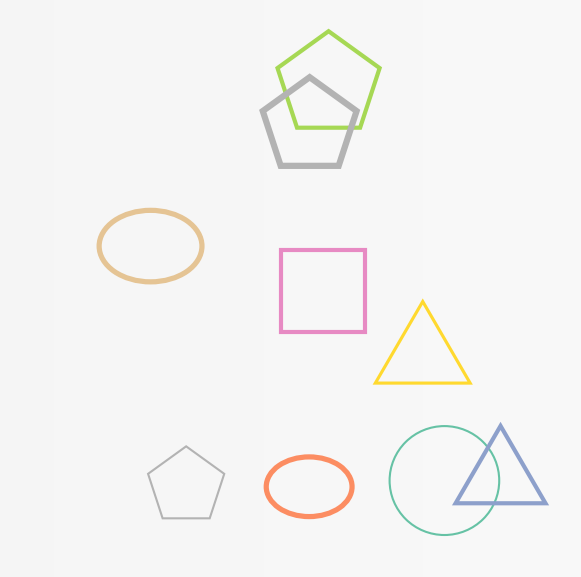[{"shape": "circle", "thickness": 1, "radius": 0.47, "center": [0.765, 0.167]}, {"shape": "oval", "thickness": 2.5, "radius": 0.37, "center": [0.532, 0.156]}, {"shape": "triangle", "thickness": 2, "radius": 0.45, "center": [0.861, 0.172]}, {"shape": "square", "thickness": 2, "radius": 0.36, "center": [0.556, 0.495]}, {"shape": "pentagon", "thickness": 2, "radius": 0.46, "center": [0.565, 0.853]}, {"shape": "triangle", "thickness": 1.5, "radius": 0.47, "center": [0.727, 0.383]}, {"shape": "oval", "thickness": 2.5, "radius": 0.44, "center": [0.259, 0.573]}, {"shape": "pentagon", "thickness": 3, "radius": 0.42, "center": [0.533, 0.781]}, {"shape": "pentagon", "thickness": 1, "radius": 0.34, "center": [0.32, 0.157]}]